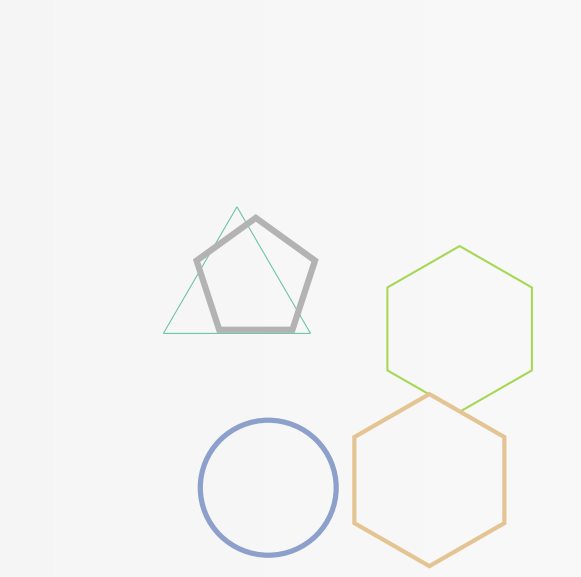[{"shape": "triangle", "thickness": 0.5, "radius": 0.73, "center": [0.408, 0.495]}, {"shape": "circle", "thickness": 2.5, "radius": 0.58, "center": [0.461, 0.155]}, {"shape": "hexagon", "thickness": 1, "radius": 0.72, "center": [0.791, 0.43]}, {"shape": "hexagon", "thickness": 2, "radius": 0.75, "center": [0.739, 0.168]}, {"shape": "pentagon", "thickness": 3, "radius": 0.54, "center": [0.44, 0.515]}]